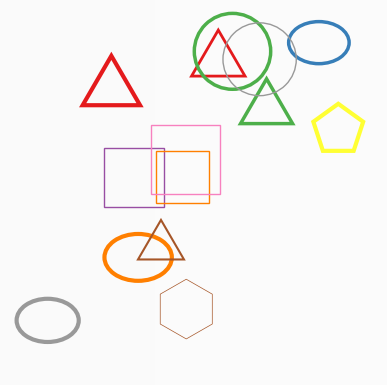[{"shape": "triangle", "thickness": 3, "radius": 0.43, "center": [0.287, 0.769]}, {"shape": "triangle", "thickness": 2, "radius": 0.4, "center": [0.563, 0.842]}, {"shape": "oval", "thickness": 2.5, "radius": 0.39, "center": [0.823, 0.889]}, {"shape": "circle", "thickness": 2.5, "radius": 0.49, "center": [0.6, 0.867]}, {"shape": "triangle", "thickness": 2.5, "radius": 0.39, "center": [0.688, 0.718]}, {"shape": "square", "thickness": 1, "radius": 0.38, "center": [0.345, 0.538]}, {"shape": "oval", "thickness": 3, "radius": 0.43, "center": [0.357, 0.331]}, {"shape": "square", "thickness": 1, "radius": 0.34, "center": [0.471, 0.54]}, {"shape": "pentagon", "thickness": 3, "radius": 0.34, "center": [0.873, 0.663]}, {"shape": "triangle", "thickness": 1.5, "radius": 0.34, "center": [0.415, 0.36]}, {"shape": "hexagon", "thickness": 0.5, "radius": 0.39, "center": [0.481, 0.197]}, {"shape": "square", "thickness": 1, "radius": 0.45, "center": [0.479, 0.585]}, {"shape": "oval", "thickness": 3, "radius": 0.4, "center": [0.123, 0.168]}, {"shape": "circle", "thickness": 1, "radius": 0.47, "center": [0.67, 0.846]}]